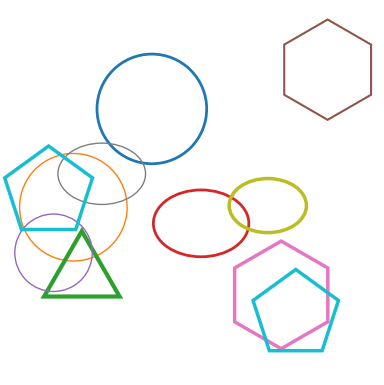[{"shape": "circle", "thickness": 2, "radius": 0.71, "center": [0.394, 0.717]}, {"shape": "circle", "thickness": 1, "radius": 0.7, "center": [0.191, 0.462]}, {"shape": "triangle", "thickness": 3, "radius": 0.57, "center": [0.213, 0.286]}, {"shape": "oval", "thickness": 2, "radius": 0.62, "center": [0.522, 0.42]}, {"shape": "circle", "thickness": 1, "radius": 0.5, "center": [0.139, 0.343]}, {"shape": "hexagon", "thickness": 1.5, "radius": 0.65, "center": [0.851, 0.819]}, {"shape": "hexagon", "thickness": 2.5, "radius": 0.7, "center": [0.73, 0.234]}, {"shape": "oval", "thickness": 1, "radius": 0.57, "center": [0.264, 0.549]}, {"shape": "oval", "thickness": 2.5, "radius": 0.5, "center": [0.696, 0.466]}, {"shape": "pentagon", "thickness": 2.5, "radius": 0.6, "center": [0.126, 0.501]}, {"shape": "pentagon", "thickness": 2.5, "radius": 0.58, "center": [0.768, 0.183]}]